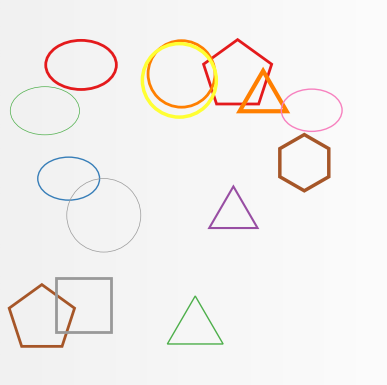[{"shape": "oval", "thickness": 2, "radius": 0.46, "center": [0.209, 0.831]}, {"shape": "pentagon", "thickness": 2, "radius": 0.46, "center": [0.613, 0.805]}, {"shape": "oval", "thickness": 1, "radius": 0.4, "center": [0.177, 0.536]}, {"shape": "triangle", "thickness": 1, "radius": 0.42, "center": [0.504, 0.148]}, {"shape": "oval", "thickness": 0.5, "radius": 0.45, "center": [0.116, 0.712]}, {"shape": "triangle", "thickness": 1.5, "radius": 0.36, "center": [0.602, 0.444]}, {"shape": "circle", "thickness": 2, "radius": 0.43, "center": [0.468, 0.808]}, {"shape": "triangle", "thickness": 3, "radius": 0.35, "center": [0.679, 0.746]}, {"shape": "circle", "thickness": 2.5, "radius": 0.48, "center": [0.463, 0.791]}, {"shape": "pentagon", "thickness": 2, "radius": 0.44, "center": [0.108, 0.172]}, {"shape": "hexagon", "thickness": 2.5, "radius": 0.36, "center": [0.785, 0.577]}, {"shape": "oval", "thickness": 1, "radius": 0.39, "center": [0.804, 0.714]}, {"shape": "square", "thickness": 2, "radius": 0.35, "center": [0.216, 0.208]}, {"shape": "circle", "thickness": 0.5, "radius": 0.48, "center": [0.268, 0.441]}]